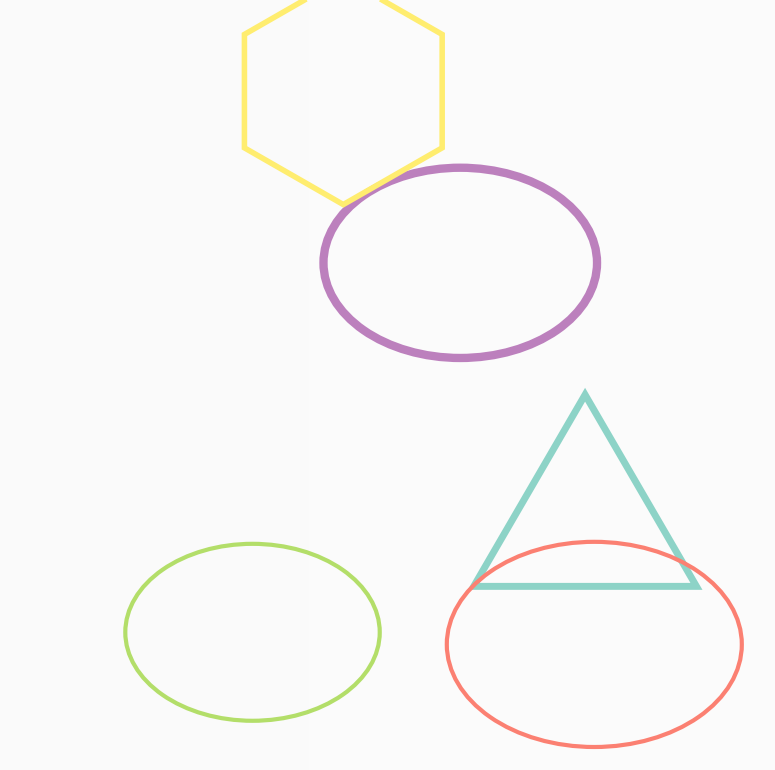[{"shape": "triangle", "thickness": 2.5, "radius": 0.83, "center": [0.755, 0.321]}, {"shape": "oval", "thickness": 1.5, "radius": 0.95, "center": [0.767, 0.163]}, {"shape": "oval", "thickness": 1.5, "radius": 0.82, "center": [0.326, 0.179]}, {"shape": "oval", "thickness": 3, "radius": 0.88, "center": [0.594, 0.659]}, {"shape": "hexagon", "thickness": 2, "radius": 0.74, "center": [0.443, 0.882]}]